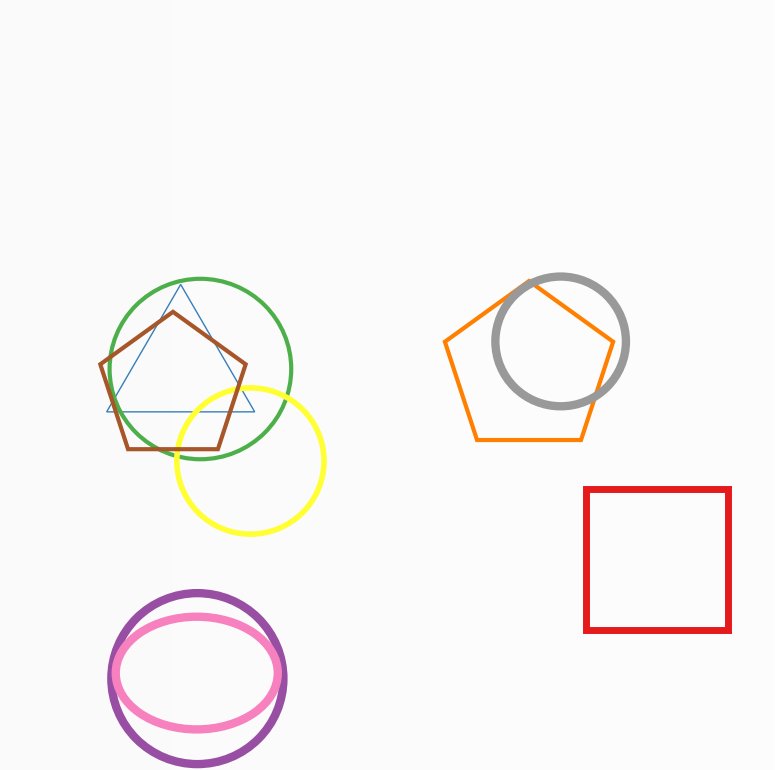[{"shape": "square", "thickness": 2.5, "radius": 0.46, "center": [0.847, 0.274]}, {"shape": "triangle", "thickness": 0.5, "radius": 0.55, "center": [0.233, 0.52]}, {"shape": "circle", "thickness": 1.5, "radius": 0.59, "center": [0.259, 0.521]}, {"shape": "circle", "thickness": 3, "radius": 0.56, "center": [0.255, 0.119]}, {"shape": "pentagon", "thickness": 1.5, "radius": 0.57, "center": [0.683, 0.521]}, {"shape": "circle", "thickness": 2, "radius": 0.47, "center": [0.323, 0.401]}, {"shape": "pentagon", "thickness": 1.5, "radius": 0.49, "center": [0.223, 0.496]}, {"shape": "oval", "thickness": 3, "radius": 0.52, "center": [0.254, 0.126]}, {"shape": "circle", "thickness": 3, "radius": 0.42, "center": [0.723, 0.557]}]